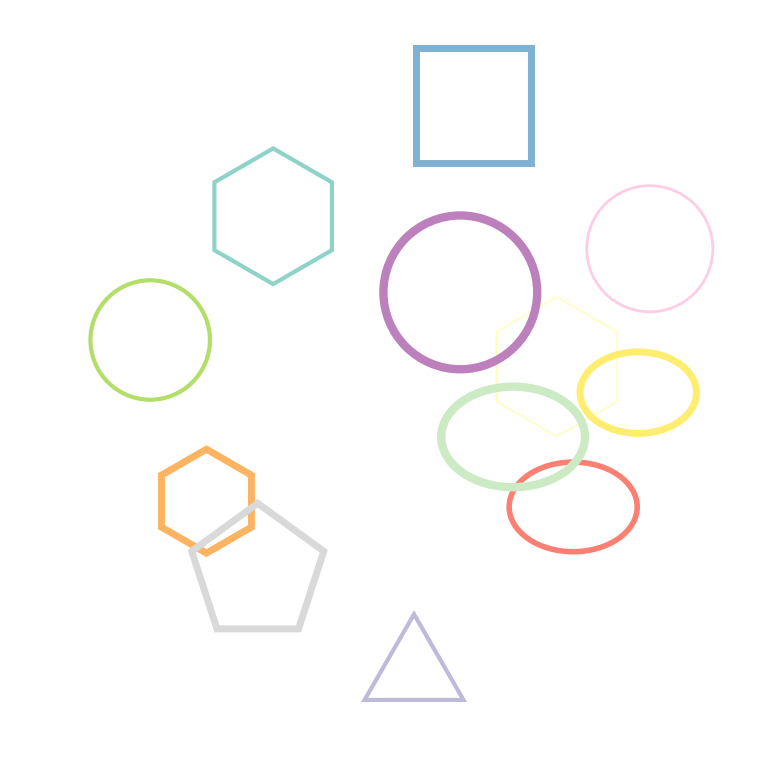[{"shape": "hexagon", "thickness": 1.5, "radius": 0.44, "center": [0.355, 0.719]}, {"shape": "hexagon", "thickness": 0.5, "radius": 0.45, "center": [0.723, 0.524]}, {"shape": "triangle", "thickness": 1.5, "radius": 0.37, "center": [0.538, 0.128]}, {"shape": "oval", "thickness": 2, "radius": 0.42, "center": [0.744, 0.342]}, {"shape": "square", "thickness": 2.5, "radius": 0.37, "center": [0.615, 0.863]}, {"shape": "hexagon", "thickness": 2.5, "radius": 0.34, "center": [0.268, 0.349]}, {"shape": "circle", "thickness": 1.5, "radius": 0.39, "center": [0.195, 0.558]}, {"shape": "circle", "thickness": 1, "radius": 0.41, "center": [0.844, 0.677]}, {"shape": "pentagon", "thickness": 2.5, "radius": 0.45, "center": [0.335, 0.256]}, {"shape": "circle", "thickness": 3, "radius": 0.5, "center": [0.598, 0.62]}, {"shape": "oval", "thickness": 3, "radius": 0.47, "center": [0.666, 0.433]}, {"shape": "oval", "thickness": 2.5, "radius": 0.38, "center": [0.829, 0.49]}]